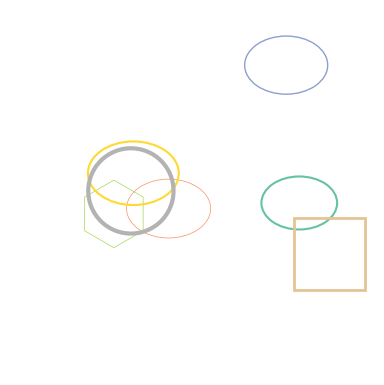[{"shape": "oval", "thickness": 1.5, "radius": 0.49, "center": [0.777, 0.473]}, {"shape": "oval", "thickness": 0.5, "radius": 0.55, "center": [0.438, 0.458]}, {"shape": "oval", "thickness": 1, "radius": 0.54, "center": [0.743, 0.831]}, {"shape": "hexagon", "thickness": 0.5, "radius": 0.44, "center": [0.296, 0.444]}, {"shape": "oval", "thickness": 1.5, "radius": 0.59, "center": [0.346, 0.55]}, {"shape": "square", "thickness": 2, "radius": 0.46, "center": [0.856, 0.34]}, {"shape": "circle", "thickness": 3, "radius": 0.55, "center": [0.34, 0.504]}]